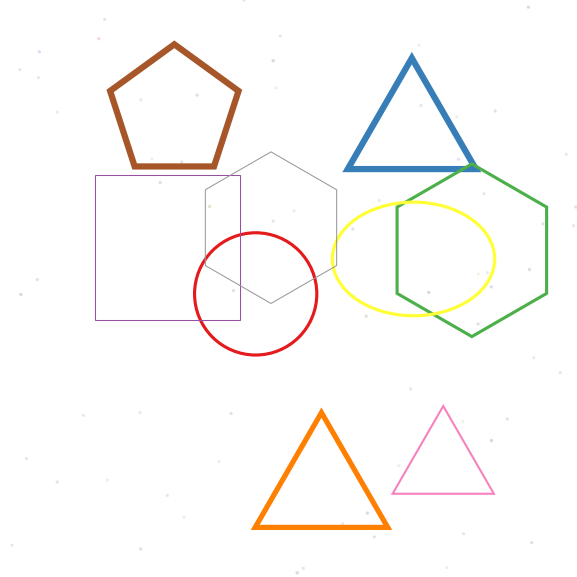[{"shape": "circle", "thickness": 1.5, "radius": 0.53, "center": [0.443, 0.49]}, {"shape": "triangle", "thickness": 3, "radius": 0.64, "center": [0.713, 0.77]}, {"shape": "hexagon", "thickness": 1.5, "radius": 0.75, "center": [0.817, 0.566]}, {"shape": "square", "thickness": 0.5, "radius": 0.63, "center": [0.289, 0.57]}, {"shape": "triangle", "thickness": 2.5, "radius": 0.66, "center": [0.557, 0.152]}, {"shape": "oval", "thickness": 1.5, "radius": 0.7, "center": [0.716, 0.551]}, {"shape": "pentagon", "thickness": 3, "radius": 0.58, "center": [0.302, 0.805]}, {"shape": "triangle", "thickness": 1, "radius": 0.51, "center": [0.768, 0.195]}, {"shape": "hexagon", "thickness": 0.5, "radius": 0.66, "center": [0.469, 0.605]}]